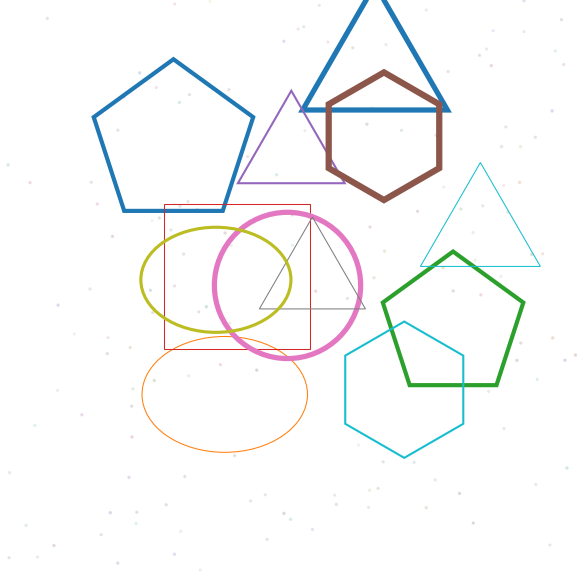[{"shape": "triangle", "thickness": 2.5, "radius": 0.72, "center": [0.649, 0.881]}, {"shape": "pentagon", "thickness": 2, "radius": 0.73, "center": [0.3, 0.751]}, {"shape": "oval", "thickness": 0.5, "radius": 0.72, "center": [0.389, 0.316]}, {"shape": "pentagon", "thickness": 2, "radius": 0.64, "center": [0.785, 0.436]}, {"shape": "square", "thickness": 0.5, "radius": 0.63, "center": [0.41, 0.52]}, {"shape": "triangle", "thickness": 1, "radius": 0.53, "center": [0.504, 0.735]}, {"shape": "hexagon", "thickness": 3, "radius": 0.55, "center": [0.665, 0.763]}, {"shape": "circle", "thickness": 2.5, "radius": 0.63, "center": [0.498, 0.505]}, {"shape": "triangle", "thickness": 0.5, "radius": 0.53, "center": [0.541, 0.517]}, {"shape": "oval", "thickness": 1.5, "radius": 0.65, "center": [0.374, 0.515]}, {"shape": "triangle", "thickness": 0.5, "radius": 0.6, "center": [0.832, 0.598]}, {"shape": "hexagon", "thickness": 1, "radius": 0.59, "center": [0.7, 0.324]}]